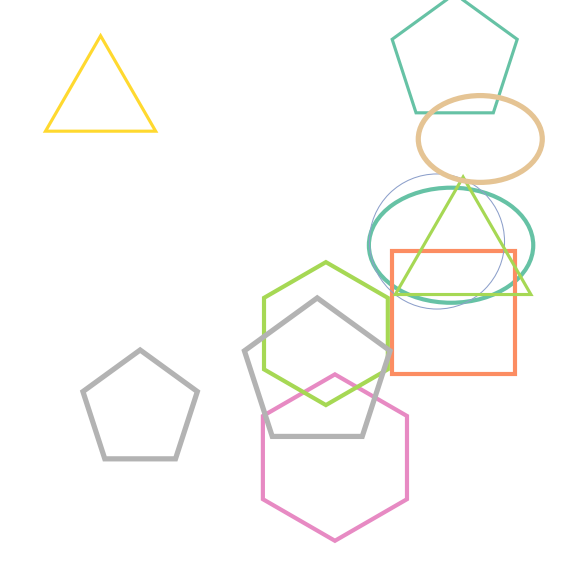[{"shape": "pentagon", "thickness": 1.5, "radius": 0.57, "center": [0.787, 0.896]}, {"shape": "oval", "thickness": 2, "radius": 0.71, "center": [0.781, 0.575]}, {"shape": "square", "thickness": 2, "radius": 0.53, "center": [0.786, 0.458]}, {"shape": "circle", "thickness": 0.5, "radius": 0.58, "center": [0.757, 0.581]}, {"shape": "hexagon", "thickness": 2, "radius": 0.72, "center": [0.58, 0.207]}, {"shape": "hexagon", "thickness": 2, "radius": 0.62, "center": [0.564, 0.421]}, {"shape": "triangle", "thickness": 1.5, "radius": 0.68, "center": [0.802, 0.557]}, {"shape": "triangle", "thickness": 1.5, "radius": 0.55, "center": [0.174, 0.827]}, {"shape": "oval", "thickness": 2.5, "radius": 0.54, "center": [0.832, 0.758]}, {"shape": "pentagon", "thickness": 2.5, "radius": 0.52, "center": [0.243, 0.289]}, {"shape": "pentagon", "thickness": 2.5, "radius": 0.66, "center": [0.549, 0.351]}]